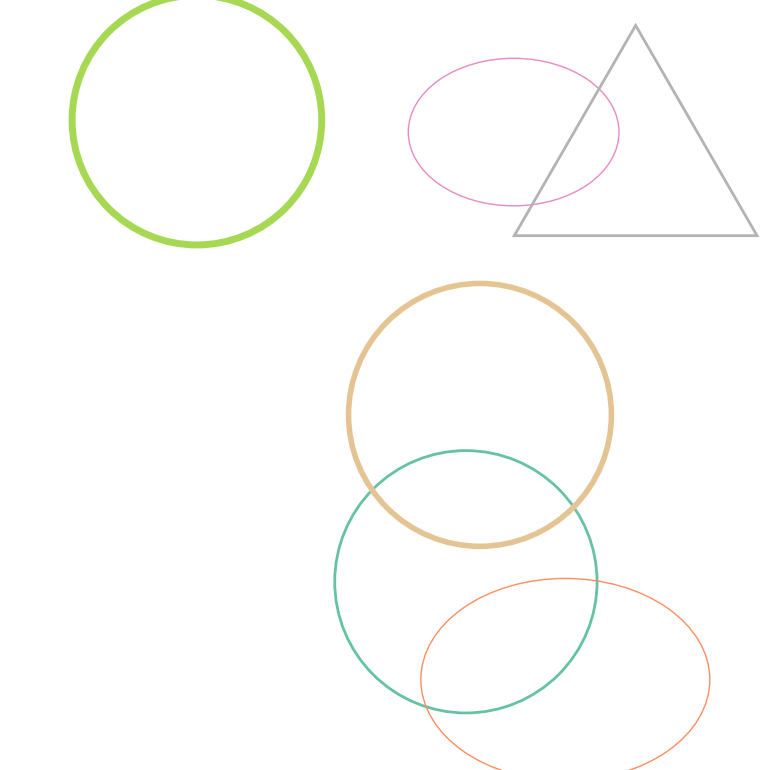[{"shape": "circle", "thickness": 1, "radius": 0.85, "center": [0.605, 0.244]}, {"shape": "oval", "thickness": 0.5, "radius": 0.94, "center": [0.734, 0.117]}, {"shape": "oval", "thickness": 0.5, "radius": 0.68, "center": [0.667, 0.828]}, {"shape": "circle", "thickness": 2.5, "radius": 0.81, "center": [0.256, 0.844]}, {"shape": "circle", "thickness": 2, "radius": 0.85, "center": [0.623, 0.461]}, {"shape": "triangle", "thickness": 1, "radius": 0.91, "center": [0.826, 0.785]}]